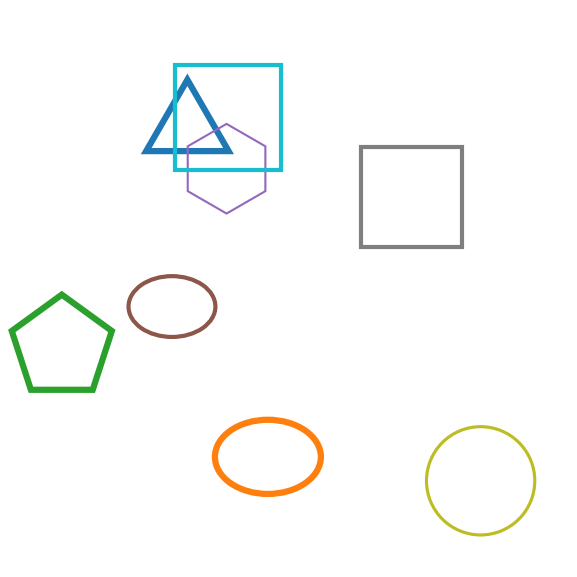[{"shape": "triangle", "thickness": 3, "radius": 0.41, "center": [0.324, 0.779]}, {"shape": "oval", "thickness": 3, "radius": 0.46, "center": [0.464, 0.208]}, {"shape": "pentagon", "thickness": 3, "radius": 0.46, "center": [0.107, 0.398]}, {"shape": "hexagon", "thickness": 1, "radius": 0.39, "center": [0.392, 0.707]}, {"shape": "oval", "thickness": 2, "radius": 0.38, "center": [0.298, 0.468]}, {"shape": "square", "thickness": 2, "radius": 0.43, "center": [0.713, 0.658]}, {"shape": "circle", "thickness": 1.5, "radius": 0.47, "center": [0.832, 0.167]}, {"shape": "square", "thickness": 2, "radius": 0.46, "center": [0.395, 0.795]}]